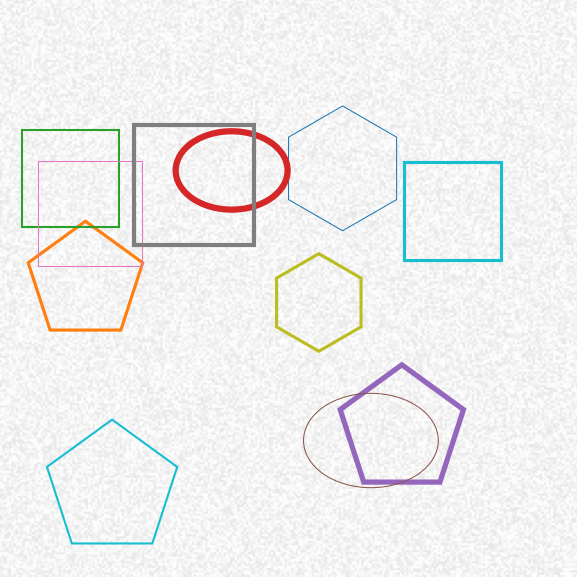[{"shape": "hexagon", "thickness": 0.5, "radius": 0.54, "center": [0.593, 0.708]}, {"shape": "pentagon", "thickness": 1.5, "radius": 0.52, "center": [0.148, 0.512]}, {"shape": "square", "thickness": 1, "radius": 0.42, "center": [0.122, 0.691]}, {"shape": "oval", "thickness": 3, "radius": 0.48, "center": [0.401, 0.704]}, {"shape": "pentagon", "thickness": 2.5, "radius": 0.56, "center": [0.696, 0.255]}, {"shape": "oval", "thickness": 0.5, "radius": 0.58, "center": [0.642, 0.236]}, {"shape": "square", "thickness": 0.5, "radius": 0.45, "center": [0.156, 0.629]}, {"shape": "square", "thickness": 2, "radius": 0.52, "center": [0.336, 0.679]}, {"shape": "hexagon", "thickness": 1.5, "radius": 0.42, "center": [0.552, 0.475]}, {"shape": "pentagon", "thickness": 1, "radius": 0.59, "center": [0.194, 0.154]}, {"shape": "square", "thickness": 1.5, "radius": 0.42, "center": [0.784, 0.634]}]